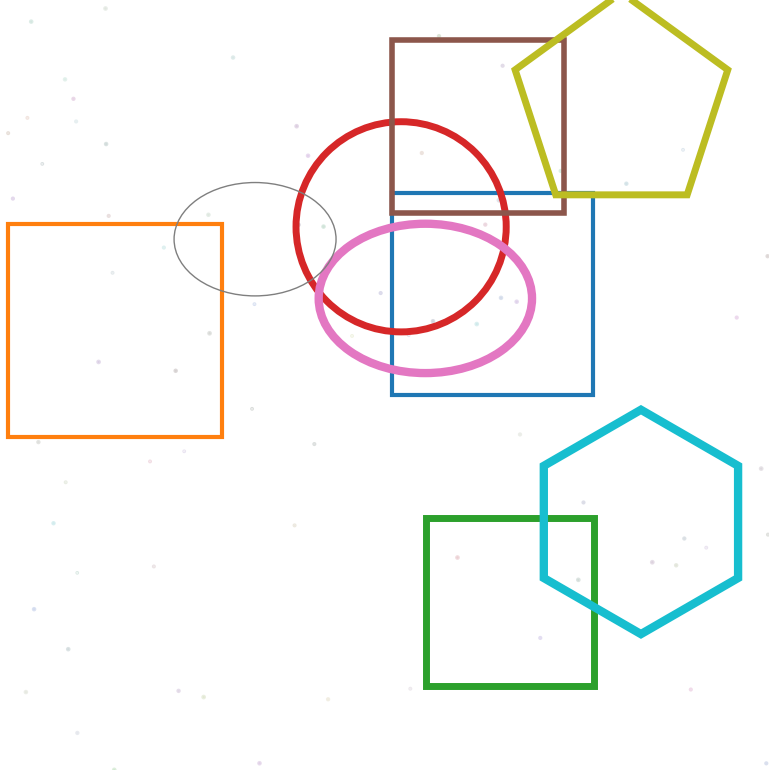[{"shape": "square", "thickness": 1.5, "radius": 0.65, "center": [0.64, 0.618]}, {"shape": "square", "thickness": 1.5, "radius": 0.69, "center": [0.15, 0.571]}, {"shape": "square", "thickness": 2.5, "radius": 0.54, "center": [0.662, 0.218]}, {"shape": "circle", "thickness": 2.5, "radius": 0.68, "center": [0.521, 0.705]}, {"shape": "square", "thickness": 2, "radius": 0.56, "center": [0.621, 0.836]}, {"shape": "oval", "thickness": 3, "radius": 0.69, "center": [0.552, 0.612]}, {"shape": "oval", "thickness": 0.5, "radius": 0.53, "center": [0.331, 0.689]}, {"shape": "pentagon", "thickness": 2.5, "radius": 0.73, "center": [0.807, 0.864]}, {"shape": "hexagon", "thickness": 3, "radius": 0.73, "center": [0.832, 0.322]}]